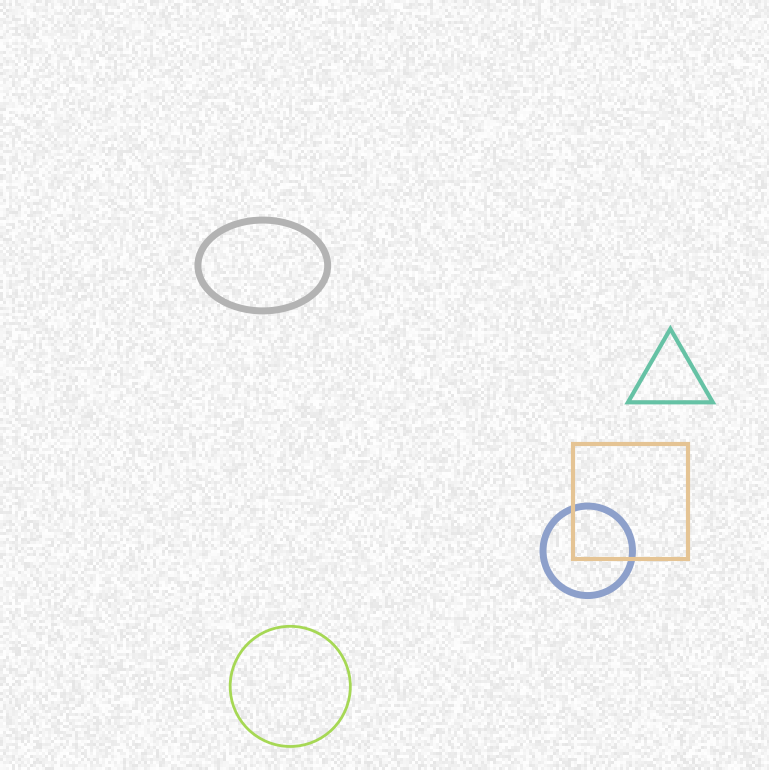[{"shape": "triangle", "thickness": 1.5, "radius": 0.32, "center": [0.871, 0.509]}, {"shape": "circle", "thickness": 2.5, "radius": 0.29, "center": [0.763, 0.285]}, {"shape": "circle", "thickness": 1, "radius": 0.39, "center": [0.377, 0.109]}, {"shape": "square", "thickness": 1.5, "radius": 0.38, "center": [0.819, 0.348]}, {"shape": "oval", "thickness": 2.5, "radius": 0.42, "center": [0.341, 0.655]}]